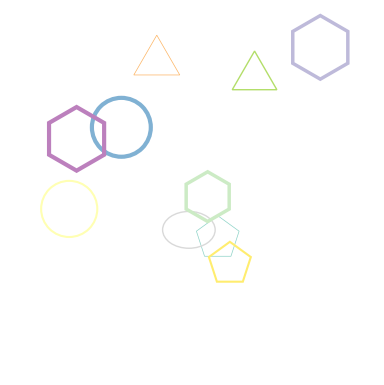[{"shape": "pentagon", "thickness": 0.5, "radius": 0.29, "center": [0.566, 0.382]}, {"shape": "circle", "thickness": 1.5, "radius": 0.36, "center": [0.18, 0.457]}, {"shape": "hexagon", "thickness": 2.5, "radius": 0.41, "center": [0.832, 0.877]}, {"shape": "circle", "thickness": 3, "radius": 0.38, "center": [0.315, 0.669]}, {"shape": "triangle", "thickness": 0.5, "radius": 0.34, "center": [0.407, 0.84]}, {"shape": "triangle", "thickness": 1, "radius": 0.33, "center": [0.661, 0.8]}, {"shape": "oval", "thickness": 1, "radius": 0.34, "center": [0.491, 0.403]}, {"shape": "hexagon", "thickness": 3, "radius": 0.41, "center": [0.199, 0.639]}, {"shape": "hexagon", "thickness": 2.5, "radius": 0.32, "center": [0.539, 0.489]}, {"shape": "pentagon", "thickness": 1.5, "radius": 0.29, "center": [0.597, 0.315]}]